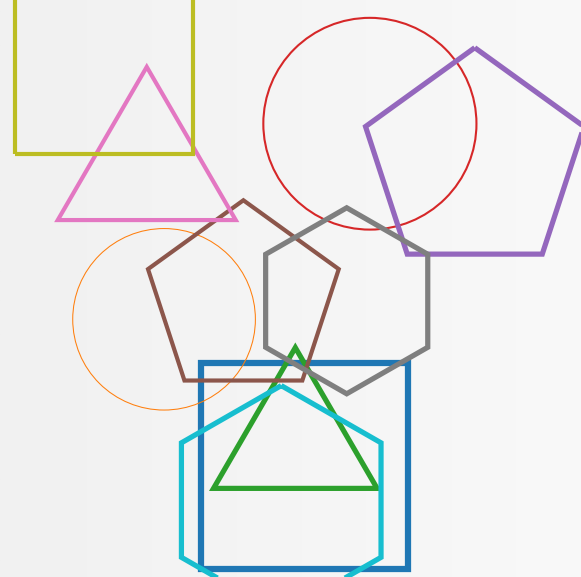[{"shape": "square", "thickness": 3, "radius": 0.89, "center": [0.523, 0.193]}, {"shape": "circle", "thickness": 0.5, "radius": 0.79, "center": [0.282, 0.446]}, {"shape": "triangle", "thickness": 2.5, "radius": 0.81, "center": [0.508, 0.235]}, {"shape": "circle", "thickness": 1, "radius": 0.92, "center": [0.636, 0.785]}, {"shape": "pentagon", "thickness": 2.5, "radius": 0.99, "center": [0.817, 0.719]}, {"shape": "pentagon", "thickness": 2, "radius": 0.86, "center": [0.419, 0.48]}, {"shape": "triangle", "thickness": 2, "radius": 0.88, "center": [0.252, 0.706]}, {"shape": "hexagon", "thickness": 2.5, "radius": 0.81, "center": [0.596, 0.478]}, {"shape": "square", "thickness": 2, "radius": 0.77, "center": [0.179, 0.886]}, {"shape": "hexagon", "thickness": 2.5, "radius": 0.99, "center": [0.484, 0.133]}]